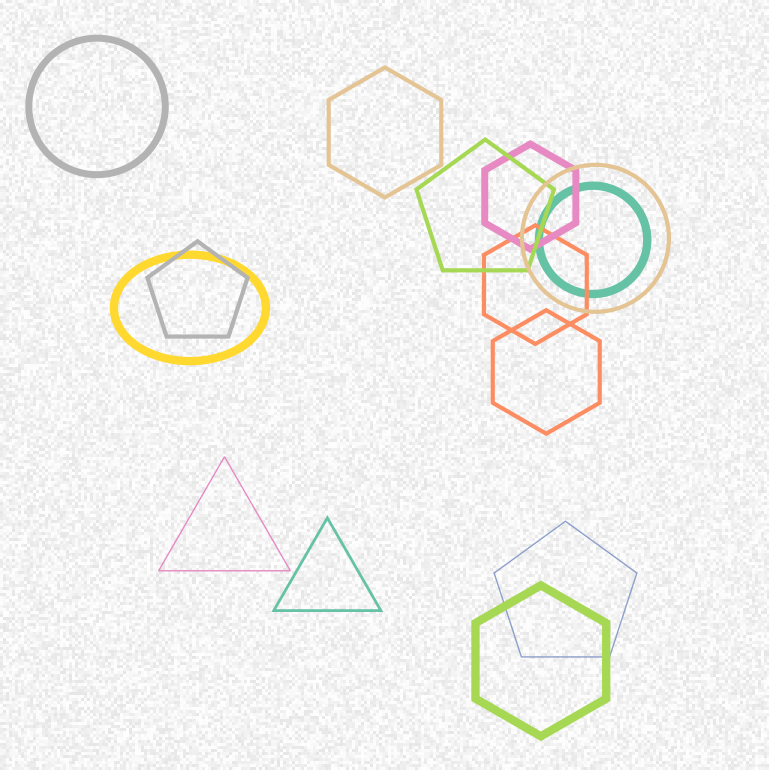[{"shape": "circle", "thickness": 3, "radius": 0.35, "center": [0.77, 0.688]}, {"shape": "triangle", "thickness": 1, "radius": 0.4, "center": [0.425, 0.247]}, {"shape": "hexagon", "thickness": 1.5, "radius": 0.4, "center": [0.709, 0.517]}, {"shape": "hexagon", "thickness": 1.5, "radius": 0.39, "center": [0.695, 0.63]}, {"shape": "pentagon", "thickness": 0.5, "radius": 0.49, "center": [0.734, 0.226]}, {"shape": "hexagon", "thickness": 2.5, "radius": 0.34, "center": [0.689, 0.745]}, {"shape": "triangle", "thickness": 0.5, "radius": 0.49, "center": [0.292, 0.308]}, {"shape": "hexagon", "thickness": 3, "radius": 0.49, "center": [0.702, 0.142]}, {"shape": "pentagon", "thickness": 1.5, "radius": 0.47, "center": [0.63, 0.725]}, {"shape": "oval", "thickness": 3, "radius": 0.49, "center": [0.247, 0.6]}, {"shape": "hexagon", "thickness": 1.5, "radius": 0.42, "center": [0.5, 0.828]}, {"shape": "circle", "thickness": 1.5, "radius": 0.48, "center": [0.773, 0.691]}, {"shape": "pentagon", "thickness": 1.5, "radius": 0.34, "center": [0.257, 0.618]}, {"shape": "circle", "thickness": 2.5, "radius": 0.44, "center": [0.126, 0.862]}]